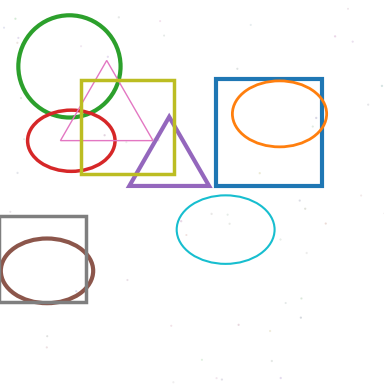[{"shape": "square", "thickness": 3, "radius": 0.69, "center": [0.699, 0.656]}, {"shape": "oval", "thickness": 2, "radius": 0.61, "center": [0.726, 0.704]}, {"shape": "circle", "thickness": 3, "radius": 0.66, "center": [0.18, 0.828]}, {"shape": "oval", "thickness": 2.5, "radius": 0.57, "center": [0.185, 0.634]}, {"shape": "triangle", "thickness": 3, "radius": 0.6, "center": [0.44, 0.577]}, {"shape": "oval", "thickness": 3, "radius": 0.6, "center": [0.122, 0.297]}, {"shape": "triangle", "thickness": 1, "radius": 0.69, "center": [0.277, 0.704]}, {"shape": "square", "thickness": 2.5, "radius": 0.56, "center": [0.111, 0.327]}, {"shape": "square", "thickness": 2.5, "radius": 0.6, "center": [0.331, 0.67]}, {"shape": "oval", "thickness": 1.5, "radius": 0.64, "center": [0.586, 0.404]}]